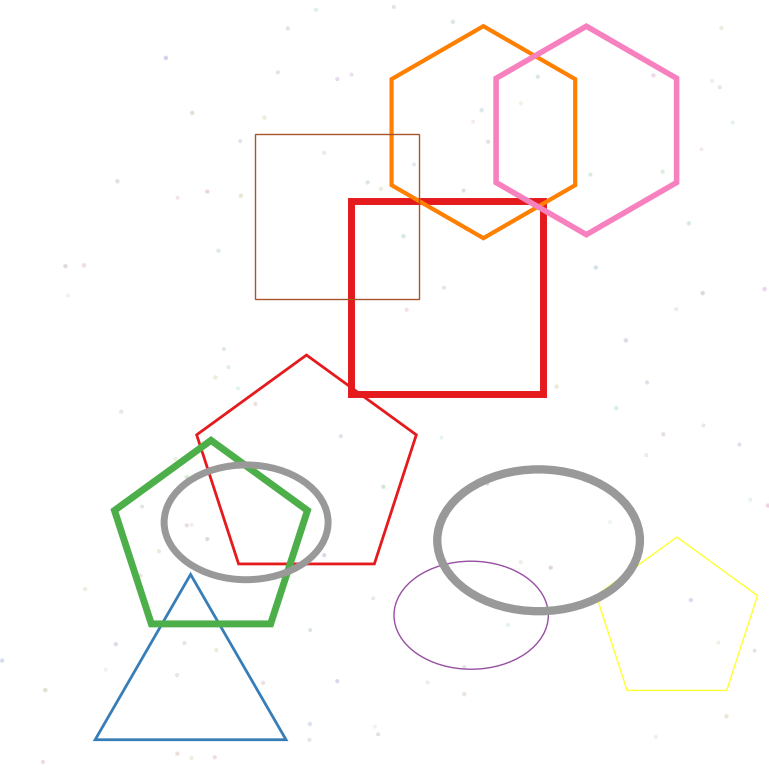[{"shape": "pentagon", "thickness": 1, "radius": 0.75, "center": [0.398, 0.389]}, {"shape": "square", "thickness": 2.5, "radius": 0.63, "center": [0.581, 0.614]}, {"shape": "triangle", "thickness": 1, "radius": 0.72, "center": [0.248, 0.111]}, {"shape": "pentagon", "thickness": 2.5, "radius": 0.66, "center": [0.274, 0.296]}, {"shape": "oval", "thickness": 0.5, "radius": 0.5, "center": [0.612, 0.201]}, {"shape": "hexagon", "thickness": 1.5, "radius": 0.69, "center": [0.628, 0.828]}, {"shape": "pentagon", "thickness": 0.5, "radius": 0.55, "center": [0.879, 0.192]}, {"shape": "square", "thickness": 0.5, "radius": 0.53, "center": [0.438, 0.719]}, {"shape": "hexagon", "thickness": 2, "radius": 0.68, "center": [0.761, 0.831]}, {"shape": "oval", "thickness": 3, "radius": 0.66, "center": [0.699, 0.298]}, {"shape": "oval", "thickness": 2.5, "radius": 0.53, "center": [0.32, 0.322]}]